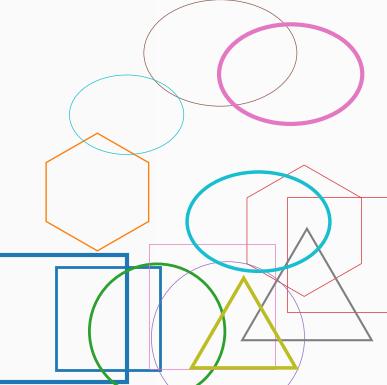[{"shape": "square", "thickness": 2, "radius": 0.67, "center": [0.278, 0.172]}, {"shape": "square", "thickness": 3, "radius": 0.83, "center": [0.162, 0.173]}, {"shape": "hexagon", "thickness": 1, "radius": 0.76, "center": [0.251, 0.501]}, {"shape": "circle", "thickness": 2, "radius": 0.87, "center": [0.406, 0.14]}, {"shape": "hexagon", "thickness": 0.5, "radius": 0.85, "center": [0.785, 0.401]}, {"shape": "square", "thickness": 0.5, "radius": 0.75, "center": [0.891, 0.338]}, {"shape": "circle", "thickness": 0.5, "radius": 0.99, "center": [0.588, 0.123]}, {"shape": "oval", "thickness": 0.5, "radius": 0.99, "center": [0.569, 0.862]}, {"shape": "square", "thickness": 0.5, "radius": 0.81, "center": [0.547, 0.205]}, {"shape": "oval", "thickness": 3, "radius": 0.92, "center": [0.75, 0.807]}, {"shape": "triangle", "thickness": 1.5, "radius": 0.97, "center": [0.792, 0.213]}, {"shape": "triangle", "thickness": 2.5, "radius": 0.78, "center": [0.629, 0.122]}, {"shape": "oval", "thickness": 0.5, "radius": 0.74, "center": [0.327, 0.702]}, {"shape": "oval", "thickness": 2.5, "radius": 0.92, "center": [0.667, 0.424]}]